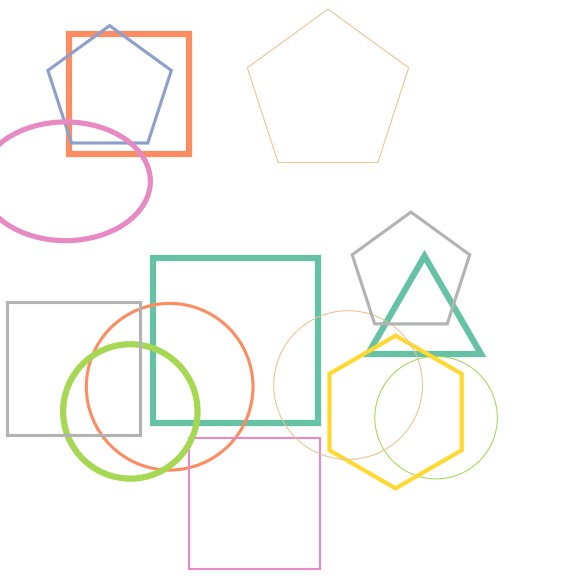[{"shape": "square", "thickness": 3, "radius": 0.72, "center": [0.407, 0.409]}, {"shape": "triangle", "thickness": 3, "radius": 0.57, "center": [0.735, 0.443]}, {"shape": "square", "thickness": 3, "radius": 0.52, "center": [0.223, 0.836]}, {"shape": "circle", "thickness": 1.5, "radius": 0.72, "center": [0.294, 0.329]}, {"shape": "pentagon", "thickness": 1.5, "radius": 0.56, "center": [0.19, 0.842]}, {"shape": "square", "thickness": 1, "radius": 0.57, "center": [0.441, 0.128]}, {"shape": "oval", "thickness": 2.5, "radius": 0.73, "center": [0.114, 0.685]}, {"shape": "circle", "thickness": 3, "radius": 0.58, "center": [0.226, 0.287]}, {"shape": "circle", "thickness": 0.5, "radius": 0.53, "center": [0.755, 0.276]}, {"shape": "hexagon", "thickness": 2, "radius": 0.66, "center": [0.685, 0.286]}, {"shape": "circle", "thickness": 0.5, "radius": 0.64, "center": [0.603, 0.332]}, {"shape": "pentagon", "thickness": 0.5, "radius": 0.73, "center": [0.568, 0.836]}, {"shape": "square", "thickness": 1.5, "radius": 0.57, "center": [0.128, 0.361]}, {"shape": "pentagon", "thickness": 1.5, "radius": 0.54, "center": [0.712, 0.525]}]